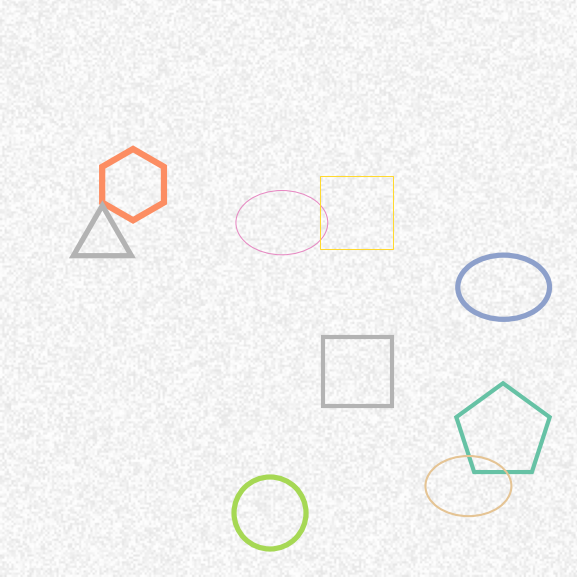[{"shape": "pentagon", "thickness": 2, "radius": 0.43, "center": [0.871, 0.25]}, {"shape": "hexagon", "thickness": 3, "radius": 0.31, "center": [0.23, 0.679]}, {"shape": "oval", "thickness": 2.5, "radius": 0.4, "center": [0.872, 0.502]}, {"shape": "oval", "thickness": 0.5, "radius": 0.4, "center": [0.488, 0.614]}, {"shape": "circle", "thickness": 2.5, "radius": 0.31, "center": [0.468, 0.111]}, {"shape": "square", "thickness": 0.5, "radius": 0.32, "center": [0.617, 0.631]}, {"shape": "oval", "thickness": 1, "radius": 0.37, "center": [0.811, 0.157]}, {"shape": "triangle", "thickness": 2.5, "radius": 0.29, "center": [0.177, 0.585]}, {"shape": "square", "thickness": 2, "radius": 0.3, "center": [0.619, 0.356]}]